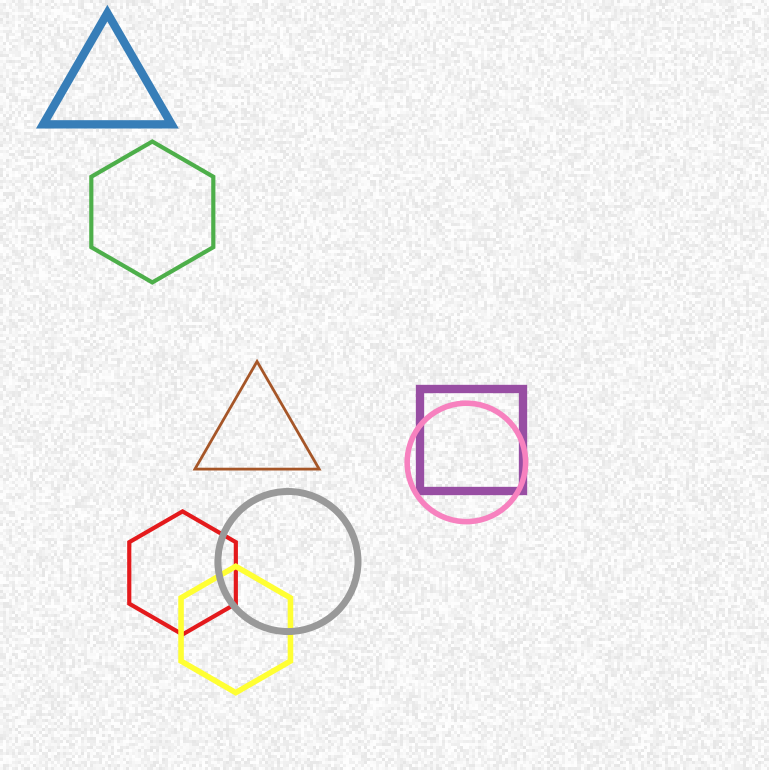[{"shape": "hexagon", "thickness": 1.5, "radius": 0.4, "center": [0.237, 0.256]}, {"shape": "triangle", "thickness": 3, "radius": 0.48, "center": [0.139, 0.887]}, {"shape": "hexagon", "thickness": 1.5, "radius": 0.46, "center": [0.198, 0.725]}, {"shape": "square", "thickness": 3, "radius": 0.33, "center": [0.613, 0.429]}, {"shape": "hexagon", "thickness": 2, "radius": 0.41, "center": [0.306, 0.183]}, {"shape": "triangle", "thickness": 1, "radius": 0.47, "center": [0.334, 0.437]}, {"shape": "circle", "thickness": 2, "radius": 0.38, "center": [0.606, 0.399]}, {"shape": "circle", "thickness": 2.5, "radius": 0.45, "center": [0.374, 0.271]}]